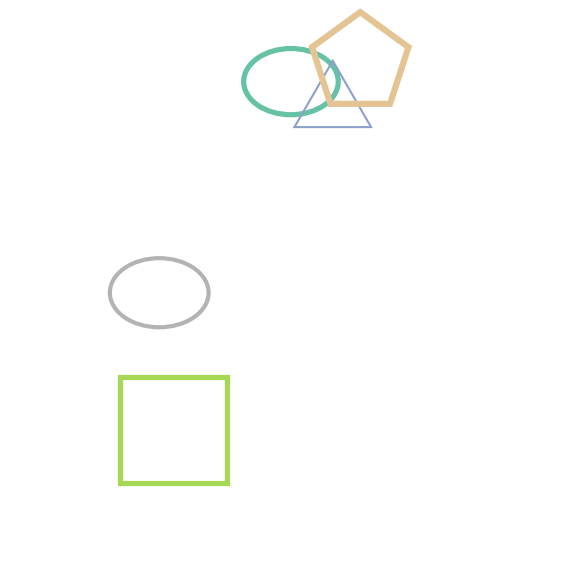[{"shape": "oval", "thickness": 2.5, "radius": 0.41, "center": [0.504, 0.858]}, {"shape": "triangle", "thickness": 1, "radius": 0.38, "center": [0.576, 0.817]}, {"shape": "square", "thickness": 2.5, "radius": 0.46, "center": [0.3, 0.254]}, {"shape": "pentagon", "thickness": 3, "radius": 0.44, "center": [0.624, 0.89]}, {"shape": "oval", "thickness": 2, "radius": 0.43, "center": [0.276, 0.492]}]